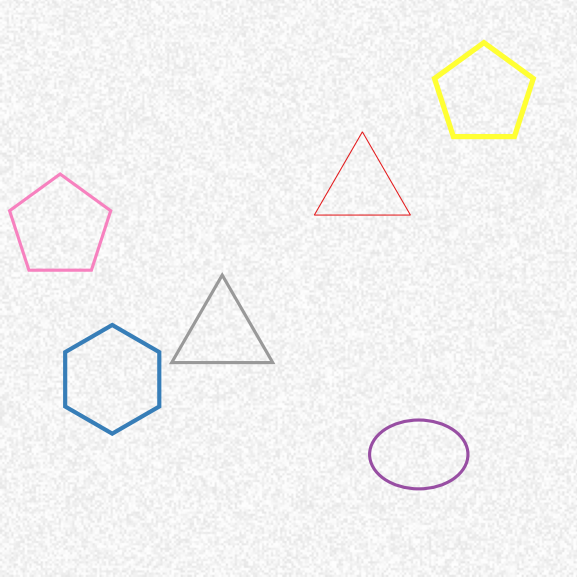[{"shape": "triangle", "thickness": 0.5, "radius": 0.48, "center": [0.628, 0.675]}, {"shape": "hexagon", "thickness": 2, "radius": 0.47, "center": [0.194, 0.342]}, {"shape": "oval", "thickness": 1.5, "radius": 0.43, "center": [0.725, 0.212]}, {"shape": "pentagon", "thickness": 2.5, "radius": 0.45, "center": [0.838, 0.835]}, {"shape": "pentagon", "thickness": 1.5, "radius": 0.46, "center": [0.104, 0.606]}, {"shape": "triangle", "thickness": 1.5, "radius": 0.51, "center": [0.385, 0.422]}]